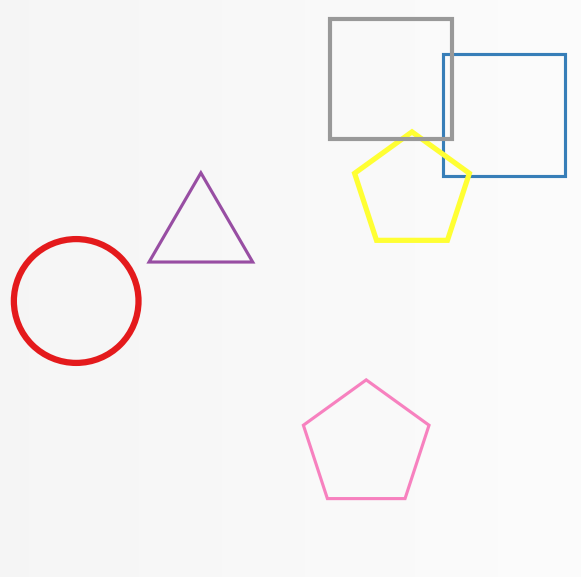[{"shape": "circle", "thickness": 3, "radius": 0.54, "center": [0.131, 0.478]}, {"shape": "square", "thickness": 1.5, "radius": 0.53, "center": [0.867, 0.8]}, {"shape": "triangle", "thickness": 1.5, "radius": 0.51, "center": [0.346, 0.597]}, {"shape": "pentagon", "thickness": 2.5, "radius": 0.52, "center": [0.709, 0.667]}, {"shape": "pentagon", "thickness": 1.5, "radius": 0.57, "center": [0.63, 0.228]}, {"shape": "square", "thickness": 2, "radius": 0.52, "center": [0.673, 0.862]}]